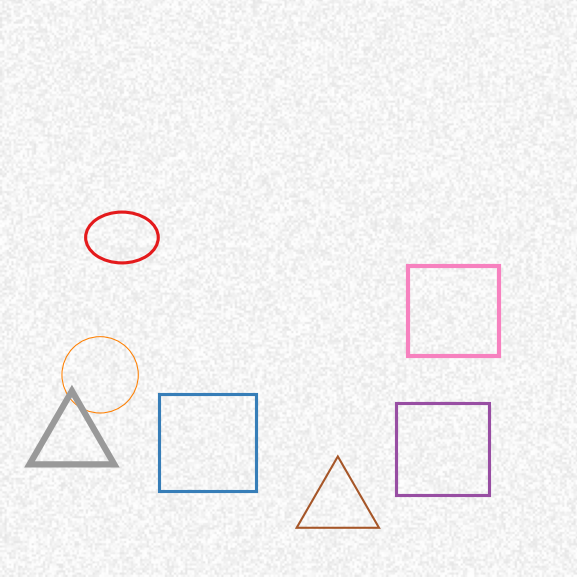[{"shape": "oval", "thickness": 1.5, "radius": 0.31, "center": [0.211, 0.588]}, {"shape": "square", "thickness": 1.5, "radius": 0.42, "center": [0.36, 0.233]}, {"shape": "square", "thickness": 1.5, "radius": 0.4, "center": [0.766, 0.222]}, {"shape": "circle", "thickness": 0.5, "radius": 0.33, "center": [0.173, 0.35]}, {"shape": "triangle", "thickness": 1, "radius": 0.41, "center": [0.585, 0.126]}, {"shape": "square", "thickness": 2, "radius": 0.39, "center": [0.785, 0.461]}, {"shape": "triangle", "thickness": 3, "radius": 0.42, "center": [0.125, 0.237]}]